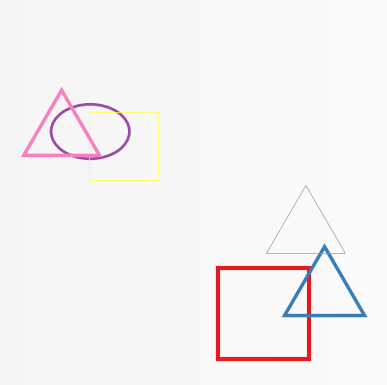[{"shape": "square", "thickness": 3, "radius": 0.59, "center": [0.68, 0.187]}, {"shape": "triangle", "thickness": 2.5, "radius": 0.6, "center": [0.838, 0.24]}, {"shape": "oval", "thickness": 2, "radius": 0.51, "center": [0.233, 0.658]}, {"shape": "square", "thickness": 0.5, "radius": 0.44, "center": [0.318, 0.62]}, {"shape": "triangle", "thickness": 2.5, "radius": 0.56, "center": [0.159, 0.653]}, {"shape": "triangle", "thickness": 0.5, "radius": 0.59, "center": [0.789, 0.401]}]